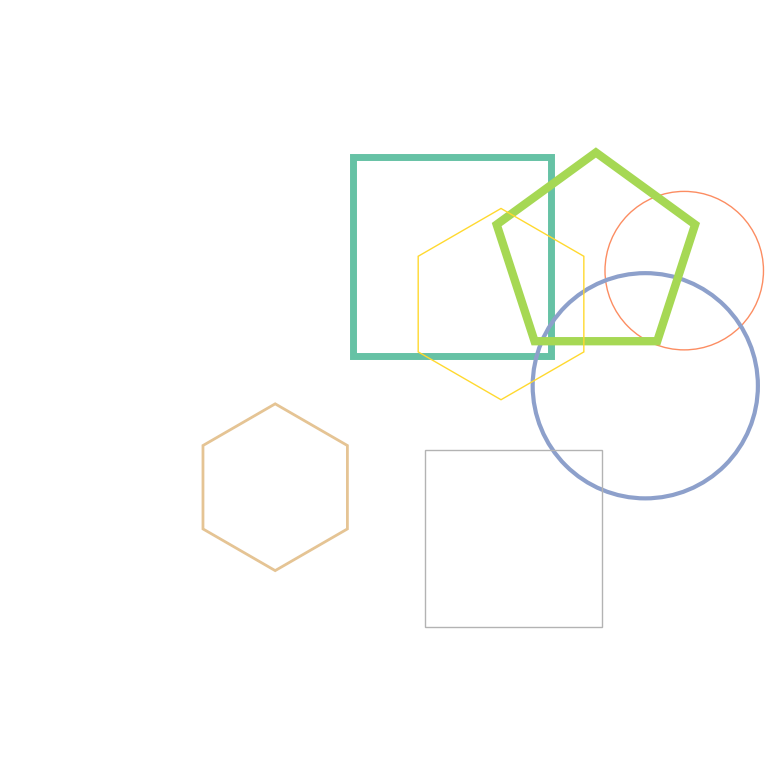[{"shape": "square", "thickness": 2.5, "radius": 0.64, "center": [0.587, 0.667]}, {"shape": "circle", "thickness": 0.5, "radius": 0.51, "center": [0.889, 0.649]}, {"shape": "circle", "thickness": 1.5, "radius": 0.73, "center": [0.838, 0.499]}, {"shape": "pentagon", "thickness": 3, "radius": 0.68, "center": [0.774, 0.666]}, {"shape": "hexagon", "thickness": 0.5, "radius": 0.62, "center": [0.651, 0.605]}, {"shape": "hexagon", "thickness": 1, "radius": 0.54, "center": [0.357, 0.367]}, {"shape": "square", "thickness": 0.5, "radius": 0.57, "center": [0.667, 0.3]}]